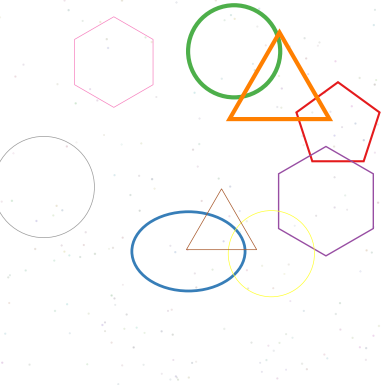[{"shape": "pentagon", "thickness": 1.5, "radius": 0.57, "center": [0.878, 0.673]}, {"shape": "oval", "thickness": 2, "radius": 0.74, "center": [0.49, 0.347]}, {"shape": "circle", "thickness": 3, "radius": 0.6, "center": [0.608, 0.867]}, {"shape": "hexagon", "thickness": 1, "radius": 0.71, "center": [0.847, 0.477]}, {"shape": "triangle", "thickness": 3, "radius": 0.75, "center": [0.726, 0.766]}, {"shape": "circle", "thickness": 0.5, "radius": 0.56, "center": [0.705, 0.341]}, {"shape": "triangle", "thickness": 0.5, "radius": 0.53, "center": [0.575, 0.404]}, {"shape": "hexagon", "thickness": 0.5, "radius": 0.59, "center": [0.296, 0.839]}, {"shape": "circle", "thickness": 0.5, "radius": 0.66, "center": [0.114, 0.514]}]